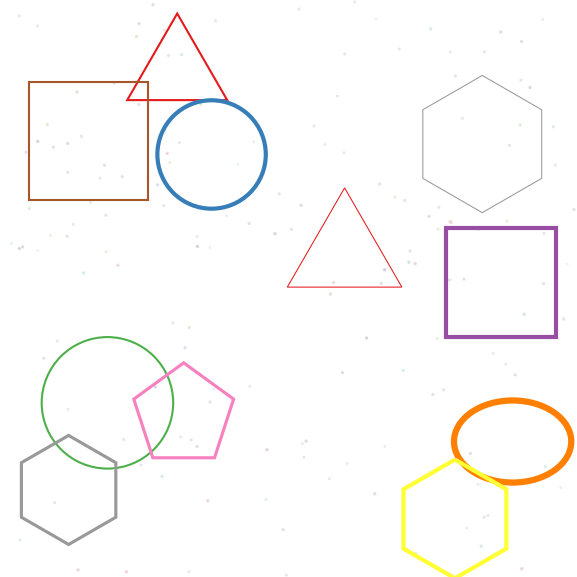[{"shape": "triangle", "thickness": 0.5, "radius": 0.57, "center": [0.597, 0.559]}, {"shape": "triangle", "thickness": 1, "radius": 0.5, "center": [0.307, 0.876]}, {"shape": "circle", "thickness": 2, "radius": 0.47, "center": [0.366, 0.732]}, {"shape": "circle", "thickness": 1, "radius": 0.57, "center": [0.186, 0.302]}, {"shape": "square", "thickness": 2, "radius": 0.47, "center": [0.868, 0.51]}, {"shape": "oval", "thickness": 3, "radius": 0.51, "center": [0.888, 0.235]}, {"shape": "hexagon", "thickness": 2, "radius": 0.51, "center": [0.788, 0.101]}, {"shape": "square", "thickness": 1, "radius": 0.51, "center": [0.153, 0.755]}, {"shape": "pentagon", "thickness": 1.5, "radius": 0.45, "center": [0.318, 0.28]}, {"shape": "hexagon", "thickness": 0.5, "radius": 0.59, "center": [0.835, 0.75]}, {"shape": "hexagon", "thickness": 1.5, "radius": 0.47, "center": [0.119, 0.151]}]